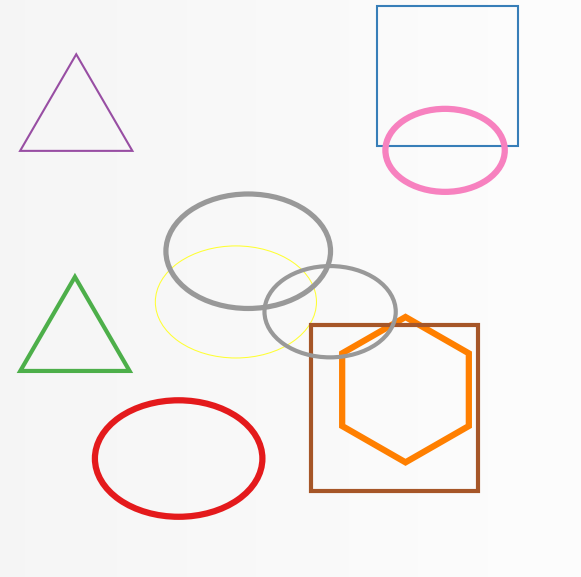[{"shape": "oval", "thickness": 3, "radius": 0.72, "center": [0.307, 0.205]}, {"shape": "square", "thickness": 1, "radius": 0.61, "center": [0.77, 0.867]}, {"shape": "triangle", "thickness": 2, "radius": 0.54, "center": [0.129, 0.411]}, {"shape": "triangle", "thickness": 1, "radius": 0.56, "center": [0.131, 0.794]}, {"shape": "hexagon", "thickness": 3, "radius": 0.63, "center": [0.698, 0.324]}, {"shape": "oval", "thickness": 0.5, "radius": 0.69, "center": [0.406, 0.476]}, {"shape": "square", "thickness": 2, "radius": 0.72, "center": [0.679, 0.292]}, {"shape": "oval", "thickness": 3, "radius": 0.51, "center": [0.766, 0.739]}, {"shape": "oval", "thickness": 2.5, "radius": 0.71, "center": [0.427, 0.564]}, {"shape": "oval", "thickness": 2, "radius": 0.56, "center": [0.568, 0.459]}]